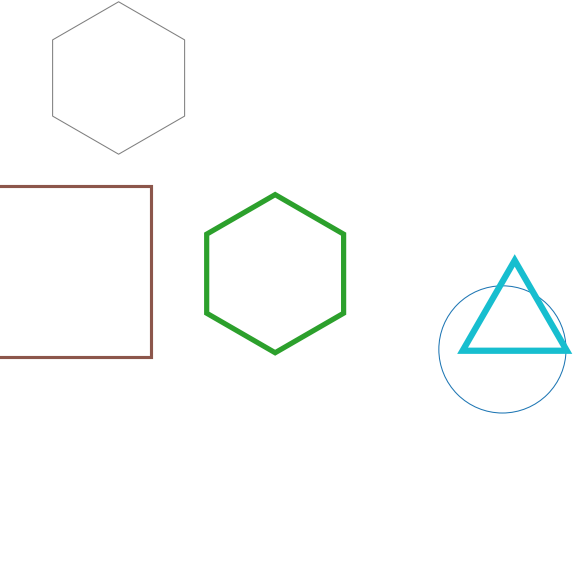[{"shape": "circle", "thickness": 0.5, "radius": 0.55, "center": [0.87, 0.394]}, {"shape": "hexagon", "thickness": 2.5, "radius": 0.68, "center": [0.476, 0.525]}, {"shape": "square", "thickness": 1.5, "radius": 0.74, "center": [0.114, 0.53]}, {"shape": "hexagon", "thickness": 0.5, "radius": 0.66, "center": [0.205, 0.864]}, {"shape": "triangle", "thickness": 3, "radius": 0.52, "center": [0.891, 0.444]}]